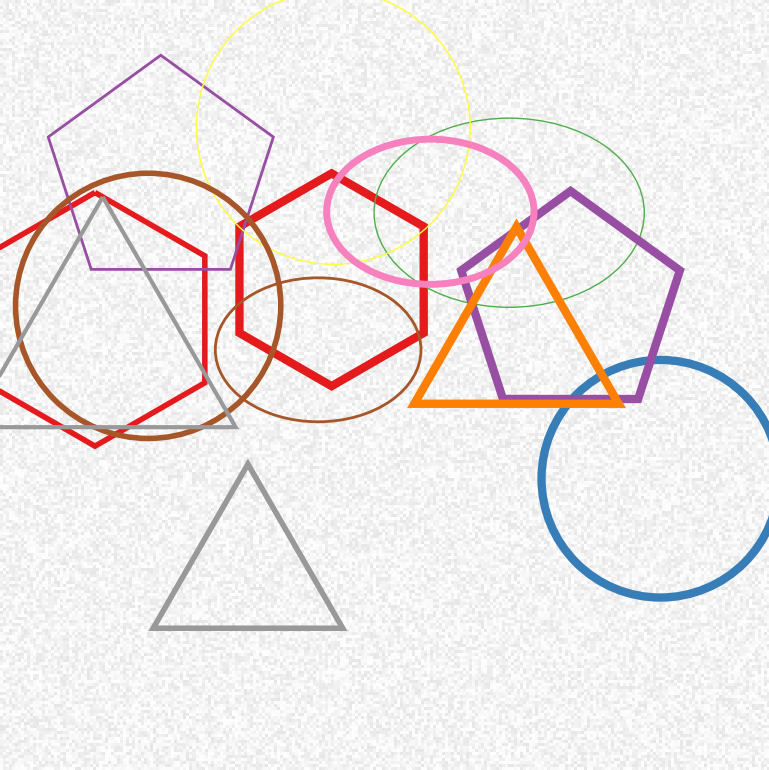[{"shape": "hexagon", "thickness": 3, "radius": 0.69, "center": [0.431, 0.637]}, {"shape": "hexagon", "thickness": 2, "radius": 0.82, "center": [0.123, 0.585]}, {"shape": "circle", "thickness": 3, "radius": 0.77, "center": [0.858, 0.378]}, {"shape": "oval", "thickness": 0.5, "radius": 0.88, "center": [0.661, 0.724]}, {"shape": "pentagon", "thickness": 1, "radius": 0.77, "center": [0.209, 0.775]}, {"shape": "pentagon", "thickness": 3, "radius": 0.75, "center": [0.741, 0.603]}, {"shape": "triangle", "thickness": 3, "radius": 0.77, "center": [0.671, 0.552]}, {"shape": "circle", "thickness": 0.5, "radius": 0.89, "center": [0.433, 0.835]}, {"shape": "circle", "thickness": 2, "radius": 0.86, "center": [0.192, 0.603]}, {"shape": "oval", "thickness": 1, "radius": 0.67, "center": [0.413, 0.546]}, {"shape": "oval", "thickness": 2.5, "radius": 0.67, "center": [0.559, 0.725]}, {"shape": "triangle", "thickness": 1.5, "radius": 1.0, "center": [0.133, 0.545]}, {"shape": "triangle", "thickness": 2, "radius": 0.71, "center": [0.322, 0.255]}]